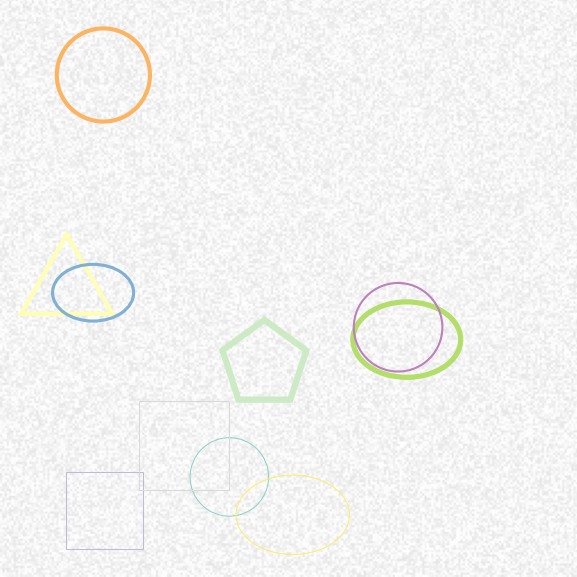[{"shape": "circle", "thickness": 0.5, "radius": 0.34, "center": [0.397, 0.173]}, {"shape": "triangle", "thickness": 2, "radius": 0.46, "center": [0.116, 0.502]}, {"shape": "square", "thickness": 0.5, "radius": 0.33, "center": [0.18, 0.115]}, {"shape": "oval", "thickness": 1.5, "radius": 0.35, "center": [0.161, 0.492]}, {"shape": "circle", "thickness": 2, "radius": 0.4, "center": [0.179, 0.869]}, {"shape": "oval", "thickness": 2.5, "radius": 0.47, "center": [0.704, 0.411]}, {"shape": "square", "thickness": 0.5, "radius": 0.39, "center": [0.319, 0.228]}, {"shape": "circle", "thickness": 1, "radius": 0.38, "center": [0.689, 0.432]}, {"shape": "pentagon", "thickness": 3, "radius": 0.38, "center": [0.458, 0.369]}, {"shape": "oval", "thickness": 0.5, "radius": 0.49, "center": [0.507, 0.108]}]